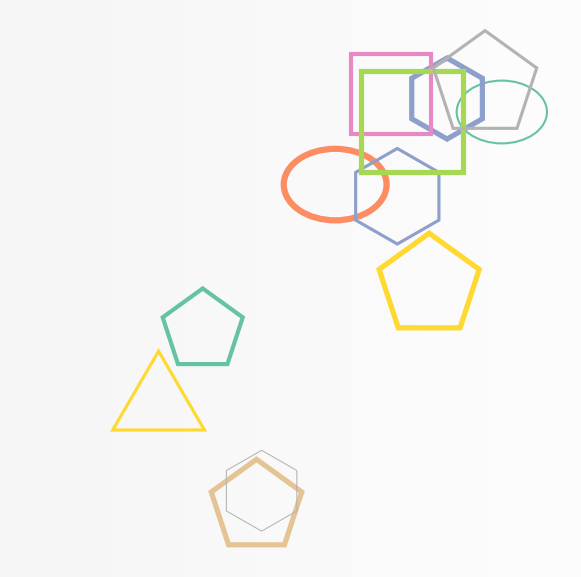[{"shape": "oval", "thickness": 1, "radius": 0.39, "center": [0.863, 0.805]}, {"shape": "pentagon", "thickness": 2, "radius": 0.36, "center": [0.349, 0.427]}, {"shape": "oval", "thickness": 3, "radius": 0.44, "center": [0.577, 0.68]}, {"shape": "hexagon", "thickness": 1.5, "radius": 0.41, "center": [0.684, 0.659]}, {"shape": "hexagon", "thickness": 2.5, "radius": 0.35, "center": [0.769, 0.829]}, {"shape": "square", "thickness": 2, "radius": 0.34, "center": [0.673, 0.837]}, {"shape": "square", "thickness": 2.5, "radius": 0.44, "center": [0.708, 0.788]}, {"shape": "triangle", "thickness": 1.5, "radius": 0.46, "center": [0.273, 0.3]}, {"shape": "pentagon", "thickness": 2.5, "radius": 0.45, "center": [0.738, 0.505]}, {"shape": "pentagon", "thickness": 2.5, "radius": 0.41, "center": [0.441, 0.122]}, {"shape": "hexagon", "thickness": 0.5, "radius": 0.35, "center": [0.45, 0.149]}, {"shape": "pentagon", "thickness": 1.5, "radius": 0.47, "center": [0.834, 0.853]}]